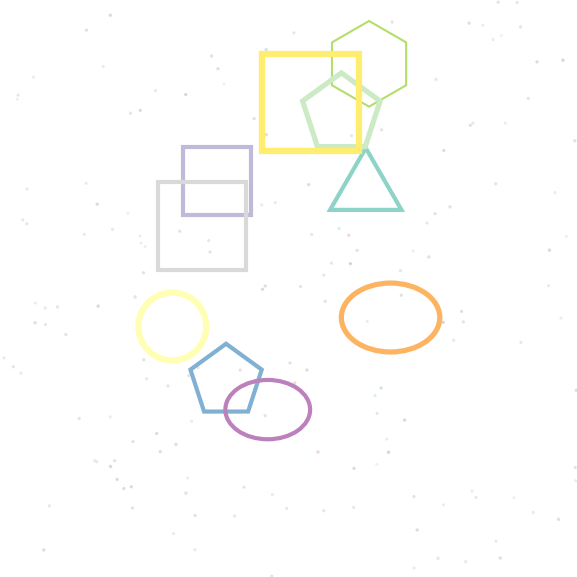[{"shape": "triangle", "thickness": 2, "radius": 0.36, "center": [0.633, 0.671]}, {"shape": "circle", "thickness": 3, "radius": 0.29, "center": [0.298, 0.434]}, {"shape": "square", "thickness": 2, "radius": 0.29, "center": [0.375, 0.686]}, {"shape": "pentagon", "thickness": 2, "radius": 0.32, "center": [0.391, 0.339]}, {"shape": "oval", "thickness": 2.5, "radius": 0.43, "center": [0.676, 0.449]}, {"shape": "hexagon", "thickness": 1, "radius": 0.37, "center": [0.639, 0.889]}, {"shape": "square", "thickness": 2, "radius": 0.38, "center": [0.35, 0.608]}, {"shape": "oval", "thickness": 2, "radius": 0.37, "center": [0.464, 0.29]}, {"shape": "pentagon", "thickness": 2.5, "radius": 0.35, "center": [0.591, 0.802]}, {"shape": "square", "thickness": 3, "radius": 0.42, "center": [0.538, 0.821]}]